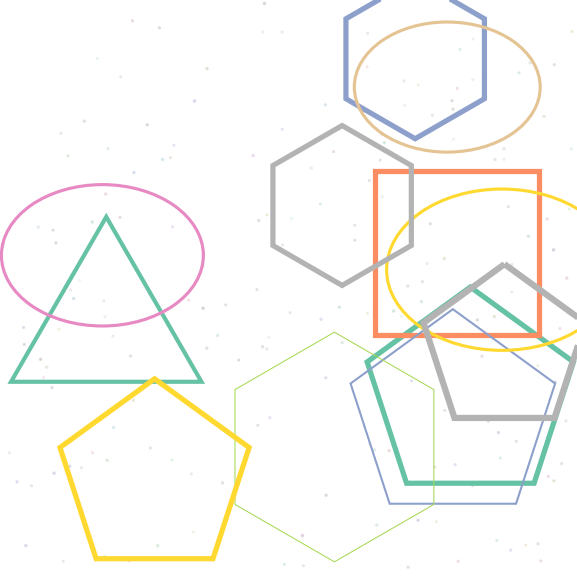[{"shape": "pentagon", "thickness": 2.5, "radius": 0.94, "center": [0.814, 0.314]}, {"shape": "triangle", "thickness": 2, "radius": 0.95, "center": [0.184, 0.433]}, {"shape": "square", "thickness": 2.5, "radius": 0.71, "center": [0.791, 0.561]}, {"shape": "hexagon", "thickness": 2.5, "radius": 0.69, "center": [0.719, 0.897]}, {"shape": "pentagon", "thickness": 1, "radius": 0.93, "center": [0.784, 0.278]}, {"shape": "oval", "thickness": 1.5, "radius": 0.87, "center": [0.177, 0.557]}, {"shape": "hexagon", "thickness": 0.5, "radius": 0.99, "center": [0.579, 0.225]}, {"shape": "pentagon", "thickness": 2.5, "radius": 0.86, "center": [0.268, 0.171]}, {"shape": "oval", "thickness": 1.5, "radius": 1.0, "center": [0.869, 0.532]}, {"shape": "oval", "thickness": 1.5, "radius": 0.8, "center": [0.774, 0.848]}, {"shape": "hexagon", "thickness": 2.5, "radius": 0.69, "center": [0.592, 0.643]}, {"shape": "pentagon", "thickness": 3, "radius": 0.74, "center": [0.874, 0.395]}]